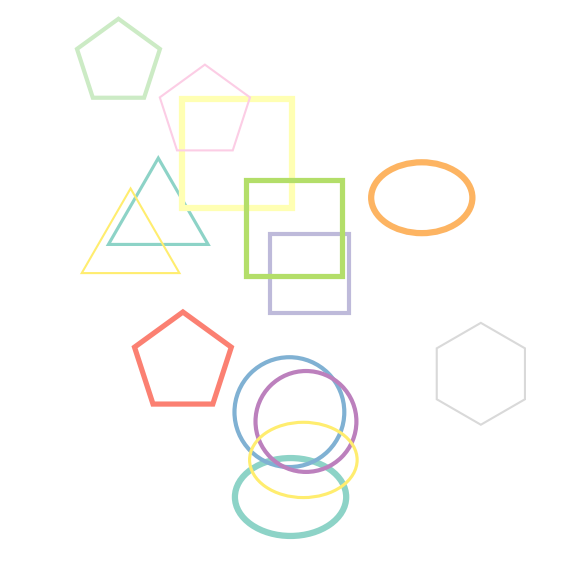[{"shape": "triangle", "thickness": 1.5, "radius": 0.5, "center": [0.274, 0.626]}, {"shape": "oval", "thickness": 3, "radius": 0.48, "center": [0.503, 0.139]}, {"shape": "square", "thickness": 3, "radius": 0.47, "center": [0.41, 0.733]}, {"shape": "square", "thickness": 2, "radius": 0.34, "center": [0.536, 0.525]}, {"shape": "pentagon", "thickness": 2.5, "radius": 0.44, "center": [0.317, 0.371]}, {"shape": "circle", "thickness": 2, "radius": 0.48, "center": [0.501, 0.285]}, {"shape": "oval", "thickness": 3, "radius": 0.44, "center": [0.73, 0.657]}, {"shape": "square", "thickness": 2.5, "radius": 0.42, "center": [0.509, 0.605]}, {"shape": "pentagon", "thickness": 1, "radius": 0.41, "center": [0.355, 0.805]}, {"shape": "hexagon", "thickness": 1, "radius": 0.44, "center": [0.833, 0.352]}, {"shape": "circle", "thickness": 2, "radius": 0.44, "center": [0.53, 0.269]}, {"shape": "pentagon", "thickness": 2, "radius": 0.38, "center": [0.205, 0.891]}, {"shape": "triangle", "thickness": 1, "radius": 0.49, "center": [0.226, 0.575]}, {"shape": "oval", "thickness": 1.5, "radius": 0.47, "center": [0.525, 0.203]}]